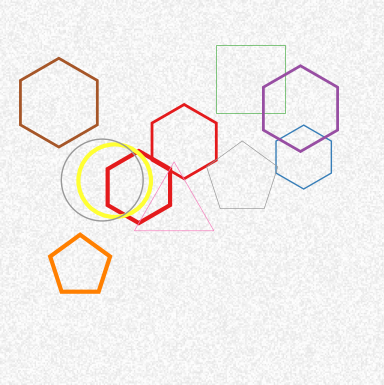[{"shape": "hexagon", "thickness": 2, "radius": 0.48, "center": [0.478, 0.632]}, {"shape": "hexagon", "thickness": 3, "radius": 0.47, "center": [0.361, 0.514]}, {"shape": "hexagon", "thickness": 1, "radius": 0.41, "center": [0.789, 0.592]}, {"shape": "square", "thickness": 0.5, "radius": 0.45, "center": [0.651, 0.795]}, {"shape": "hexagon", "thickness": 2, "radius": 0.56, "center": [0.781, 0.718]}, {"shape": "pentagon", "thickness": 3, "radius": 0.41, "center": [0.208, 0.309]}, {"shape": "circle", "thickness": 3, "radius": 0.47, "center": [0.298, 0.531]}, {"shape": "hexagon", "thickness": 2, "radius": 0.58, "center": [0.153, 0.733]}, {"shape": "triangle", "thickness": 0.5, "radius": 0.6, "center": [0.452, 0.46]}, {"shape": "circle", "thickness": 1, "radius": 0.53, "center": [0.266, 0.532]}, {"shape": "pentagon", "thickness": 0.5, "radius": 0.49, "center": [0.629, 0.537]}]